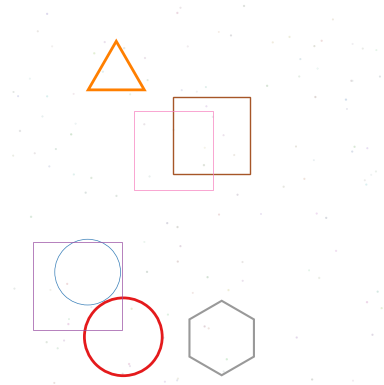[{"shape": "circle", "thickness": 2, "radius": 0.51, "center": [0.32, 0.125]}, {"shape": "circle", "thickness": 0.5, "radius": 0.43, "center": [0.228, 0.293]}, {"shape": "square", "thickness": 0.5, "radius": 0.58, "center": [0.201, 0.257]}, {"shape": "triangle", "thickness": 2, "radius": 0.42, "center": [0.302, 0.809]}, {"shape": "square", "thickness": 1, "radius": 0.5, "center": [0.55, 0.647]}, {"shape": "square", "thickness": 0.5, "radius": 0.51, "center": [0.451, 0.609]}, {"shape": "hexagon", "thickness": 1.5, "radius": 0.48, "center": [0.576, 0.122]}]